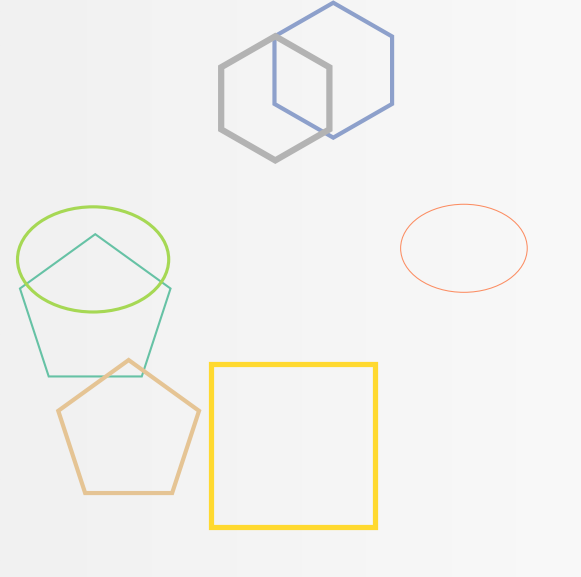[{"shape": "pentagon", "thickness": 1, "radius": 0.68, "center": [0.164, 0.457]}, {"shape": "oval", "thickness": 0.5, "radius": 0.54, "center": [0.798, 0.569]}, {"shape": "hexagon", "thickness": 2, "radius": 0.58, "center": [0.573, 0.878]}, {"shape": "oval", "thickness": 1.5, "radius": 0.65, "center": [0.16, 0.55]}, {"shape": "square", "thickness": 2.5, "radius": 0.7, "center": [0.504, 0.228]}, {"shape": "pentagon", "thickness": 2, "radius": 0.64, "center": [0.221, 0.248]}, {"shape": "hexagon", "thickness": 3, "radius": 0.54, "center": [0.474, 0.829]}]